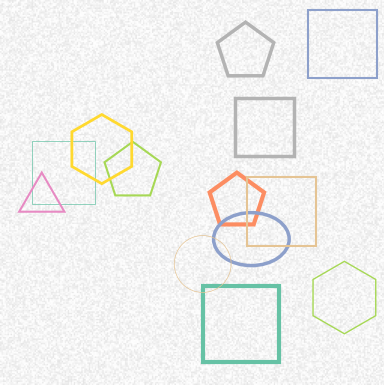[{"shape": "square", "thickness": 3, "radius": 0.49, "center": [0.626, 0.159]}, {"shape": "square", "thickness": 0.5, "radius": 0.4, "center": [0.165, 0.552]}, {"shape": "pentagon", "thickness": 3, "radius": 0.37, "center": [0.615, 0.477]}, {"shape": "square", "thickness": 1.5, "radius": 0.45, "center": [0.889, 0.886]}, {"shape": "oval", "thickness": 2.5, "radius": 0.49, "center": [0.653, 0.379]}, {"shape": "triangle", "thickness": 1.5, "radius": 0.34, "center": [0.109, 0.484]}, {"shape": "pentagon", "thickness": 1.5, "radius": 0.39, "center": [0.345, 0.555]}, {"shape": "hexagon", "thickness": 1, "radius": 0.47, "center": [0.895, 0.227]}, {"shape": "hexagon", "thickness": 2, "radius": 0.45, "center": [0.264, 0.613]}, {"shape": "circle", "thickness": 0.5, "radius": 0.37, "center": [0.526, 0.314]}, {"shape": "square", "thickness": 1.5, "radius": 0.45, "center": [0.731, 0.45]}, {"shape": "square", "thickness": 2.5, "radius": 0.38, "center": [0.687, 0.67]}, {"shape": "pentagon", "thickness": 2.5, "radius": 0.39, "center": [0.638, 0.865]}]